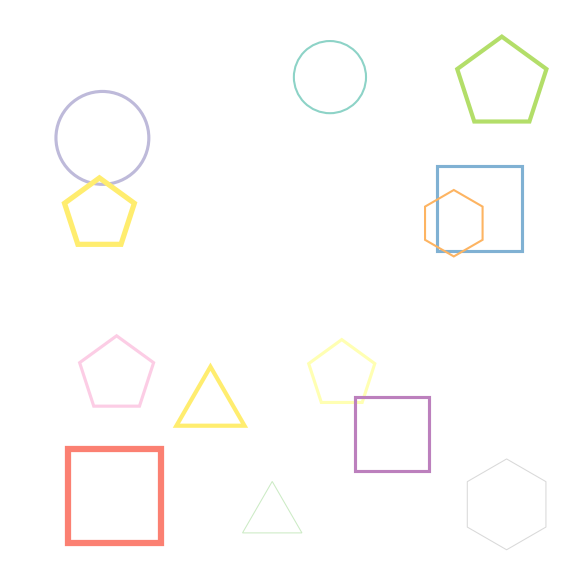[{"shape": "circle", "thickness": 1, "radius": 0.31, "center": [0.571, 0.866]}, {"shape": "pentagon", "thickness": 1.5, "radius": 0.3, "center": [0.592, 0.351]}, {"shape": "circle", "thickness": 1.5, "radius": 0.4, "center": [0.177, 0.76]}, {"shape": "square", "thickness": 3, "radius": 0.4, "center": [0.198, 0.14]}, {"shape": "square", "thickness": 1.5, "radius": 0.37, "center": [0.831, 0.638]}, {"shape": "hexagon", "thickness": 1, "radius": 0.29, "center": [0.786, 0.613]}, {"shape": "pentagon", "thickness": 2, "radius": 0.41, "center": [0.869, 0.854]}, {"shape": "pentagon", "thickness": 1.5, "radius": 0.34, "center": [0.202, 0.35]}, {"shape": "hexagon", "thickness": 0.5, "radius": 0.39, "center": [0.877, 0.126]}, {"shape": "square", "thickness": 1.5, "radius": 0.32, "center": [0.679, 0.248]}, {"shape": "triangle", "thickness": 0.5, "radius": 0.3, "center": [0.471, 0.106]}, {"shape": "triangle", "thickness": 2, "radius": 0.34, "center": [0.364, 0.296]}, {"shape": "pentagon", "thickness": 2.5, "radius": 0.32, "center": [0.172, 0.628]}]